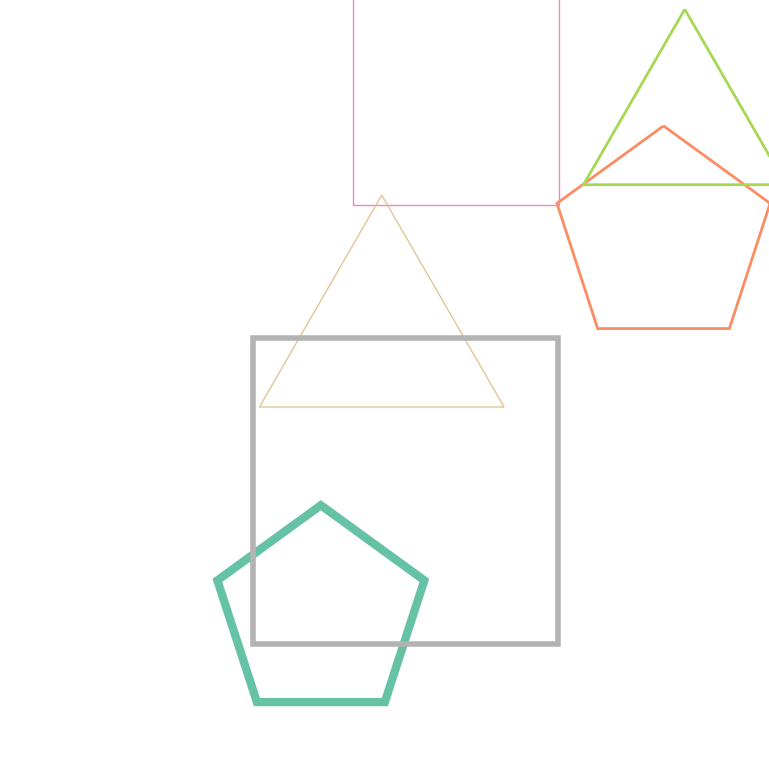[{"shape": "pentagon", "thickness": 3, "radius": 0.71, "center": [0.417, 0.203]}, {"shape": "pentagon", "thickness": 1, "radius": 0.73, "center": [0.862, 0.691]}, {"shape": "square", "thickness": 0.5, "radius": 0.67, "center": [0.593, 0.868]}, {"shape": "triangle", "thickness": 1, "radius": 0.76, "center": [0.889, 0.836]}, {"shape": "triangle", "thickness": 0.5, "radius": 0.92, "center": [0.496, 0.563]}, {"shape": "square", "thickness": 2, "radius": 0.99, "center": [0.527, 0.362]}]